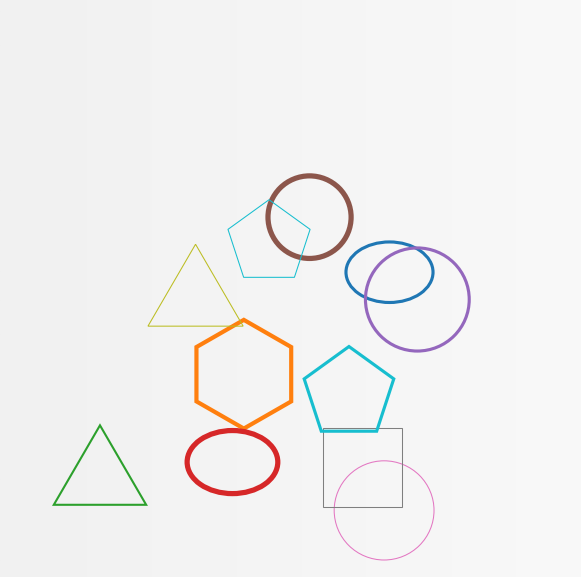[{"shape": "oval", "thickness": 1.5, "radius": 0.37, "center": [0.67, 0.528]}, {"shape": "hexagon", "thickness": 2, "radius": 0.47, "center": [0.419, 0.351]}, {"shape": "triangle", "thickness": 1, "radius": 0.46, "center": [0.172, 0.171]}, {"shape": "oval", "thickness": 2.5, "radius": 0.39, "center": [0.4, 0.199]}, {"shape": "circle", "thickness": 1.5, "radius": 0.45, "center": [0.718, 0.481]}, {"shape": "circle", "thickness": 2.5, "radius": 0.36, "center": [0.533, 0.623]}, {"shape": "circle", "thickness": 0.5, "radius": 0.43, "center": [0.661, 0.115]}, {"shape": "square", "thickness": 0.5, "radius": 0.34, "center": [0.624, 0.189]}, {"shape": "triangle", "thickness": 0.5, "radius": 0.47, "center": [0.336, 0.482]}, {"shape": "pentagon", "thickness": 0.5, "radius": 0.37, "center": [0.463, 0.579]}, {"shape": "pentagon", "thickness": 1.5, "radius": 0.41, "center": [0.6, 0.318]}]